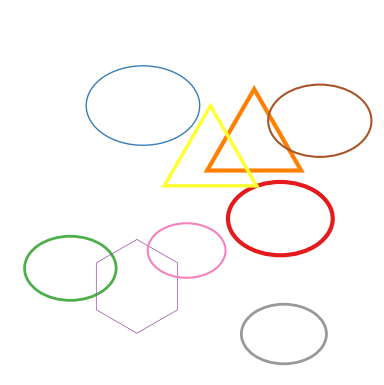[{"shape": "oval", "thickness": 3, "radius": 0.68, "center": [0.728, 0.432]}, {"shape": "oval", "thickness": 1, "radius": 0.74, "center": [0.371, 0.726]}, {"shape": "oval", "thickness": 2, "radius": 0.59, "center": [0.183, 0.303]}, {"shape": "hexagon", "thickness": 0.5, "radius": 0.61, "center": [0.356, 0.256]}, {"shape": "triangle", "thickness": 3, "radius": 0.71, "center": [0.66, 0.628]}, {"shape": "triangle", "thickness": 2.5, "radius": 0.69, "center": [0.547, 0.587]}, {"shape": "oval", "thickness": 1.5, "radius": 0.67, "center": [0.831, 0.686]}, {"shape": "oval", "thickness": 1.5, "radius": 0.51, "center": [0.485, 0.349]}, {"shape": "oval", "thickness": 2, "radius": 0.55, "center": [0.737, 0.132]}]